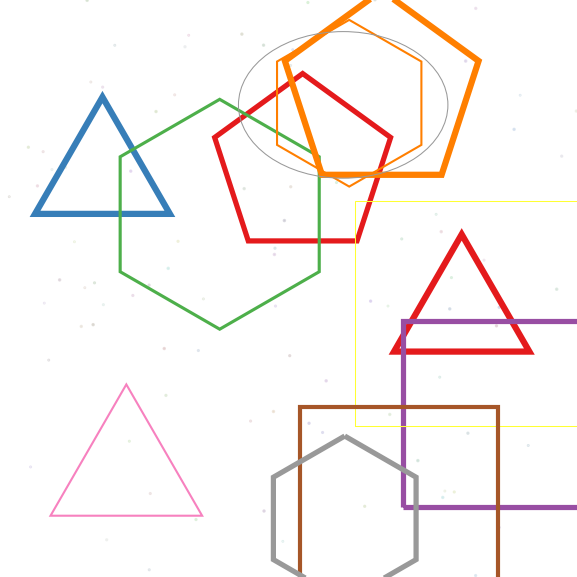[{"shape": "triangle", "thickness": 3, "radius": 0.68, "center": [0.799, 0.458]}, {"shape": "pentagon", "thickness": 2.5, "radius": 0.8, "center": [0.524, 0.712]}, {"shape": "triangle", "thickness": 3, "radius": 0.67, "center": [0.177, 0.696]}, {"shape": "hexagon", "thickness": 1.5, "radius": 1.0, "center": [0.38, 0.628]}, {"shape": "square", "thickness": 2.5, "radius": 0.81, "center": [0.859, 0.283]}, {"shape": "hexagon", "thickness": 1, "radius": 0.72, "center": [0.605, 0.82]}, {"shape": "pentagon", "thickness": 3, "radius": 0.88, "center": [0.661, 0.839]}, {"shape": "square", "thickness": 0.5, "radius": 0.97, "center": [0.809, 0.456]}, {"shape": "square", "thickness": 2, "radius": 0.86, "center": [0.691, 0.123]}, {"shape": "triangle", "thickness": 1, "radius": 0.76, "center": [0.219, 0.182]}, {"shape": "oval", "thickness": 0.5, "radius": 0.91, "center": [0.594, 0.817]}, {"shape": "hexagon", "thickness": 2.5, "radius": 0.71, "center": [0.597, 0.101]}]